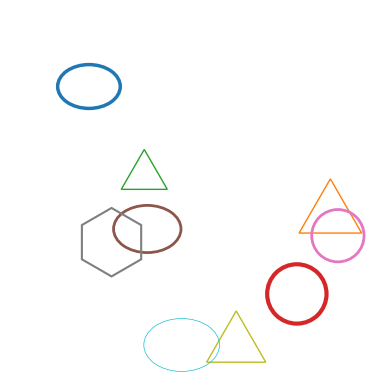[{"shape": "oval", "thickness": 2.5, "radius": 0.41, "center": [0.231, 0.775]}, {"shape": "triangle", "thickness": 1, "radius": 0.47, "center": [0.858, 0.442]}, {"shape": "triangle", "thickness": 1, "radius": 0.35, "center": [0.375, 0.543]}, {"shape": "circle", "thickness": 3, "radius": 0.39, "center": [0.771, 0.237]}, {"shape": "oval", "thickness": 2, "radius": 0.44, "center": [0.383, 0.405]}, {"shape": "circle", "thickness": 2, "radius": 0.34, "center": [0.878, 0.388]}, {"shape": "hexagon", "thickness": 1.5, "radius": 0.44, "center": [0.29, 0.371]}, {"shape": "triangle", "thickness": 1, "radius": 0.44, "center": [0.613, 0.104]}, {"shape": "oval", "thickness": 0.5, "radius": 0.49, "center": [0.472, 0.104]}]